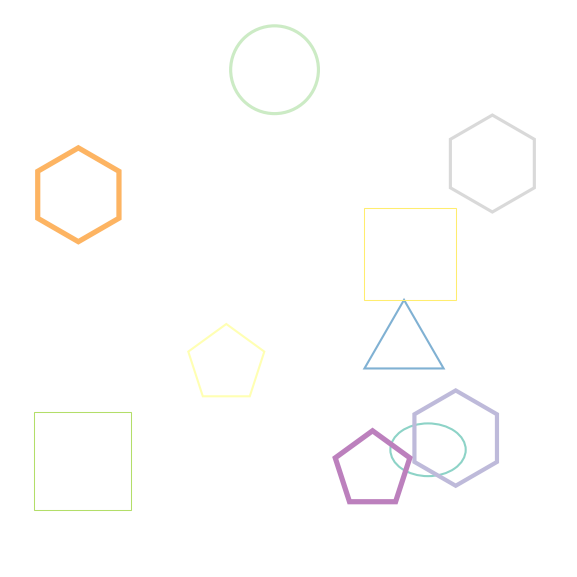[{"shape": "oval", "thickness": 1, "radius": 0.33, "center": [0.741, 0.22]}, {"shape": "pentagon", "thickness": 1, "radius": 0.35, "center": [0.392, 0.369]}, {"shape": "hexagon", "thickness": 2, "radius": 0.41, "center": [0.789, 0.241]}, {"shape": "triangle", "thickness": 1, "radius": 0.4, "center": [0.7, 0.401]}, {"shape": "hexagon", "thickness": 2.5, "radius": 0.41, "center": [0.136, 0.662]}, {"shape": "square", "thickness": 0.5, "radius": 0.42, "center": [0.142, 0.201]}, {"shape": "hexagon", "thickness": 1.5, "radius": 0.42, "center": [0.853, 0.716]}, {"shape": "pentagon", "thickness": 2.5, "radius": 0.34, "center": [0.645, 0.185]}, {"shape": "circle", "thickness": 1.5, "radius": 0.38, "center": [0.475, 0.878]}, {"shape": "square", "thickness": 0.5, "radius": 0.4, "center": [0.711, 0.559]}]